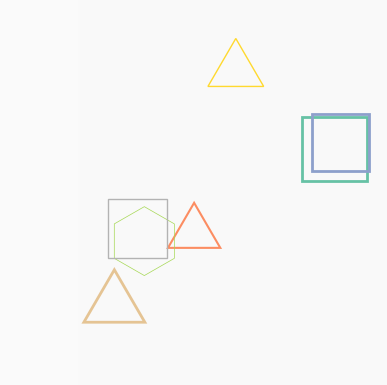[{"shape": "square", "thickness": 2, "radius": 0.42, "center": [0.864, 0.612]}, {"shape": "triangle", "thickness": 1.5, "radius": 0.39, "center": [0.501, 0.395]}, {"shape": "square", "thickness": 2, "radius": 0.37, "center": [0.878, 0.629]}, {"shape": "hexagon", "thickness": 0.5, "radius": 0.45, "center": [0.372, 0.374]}, {"shape": "triangle", "thickness": 1, "radius": 0.42, "center": [0.609, 0.817]}, {"shape": "triangle", "thickness": 2, "radius": 0.45, "center": [0.295, 0.208]}, {"shape": "square", "thickness": 1, "radius": 0.38, "center": [0.354, 0.407]}]